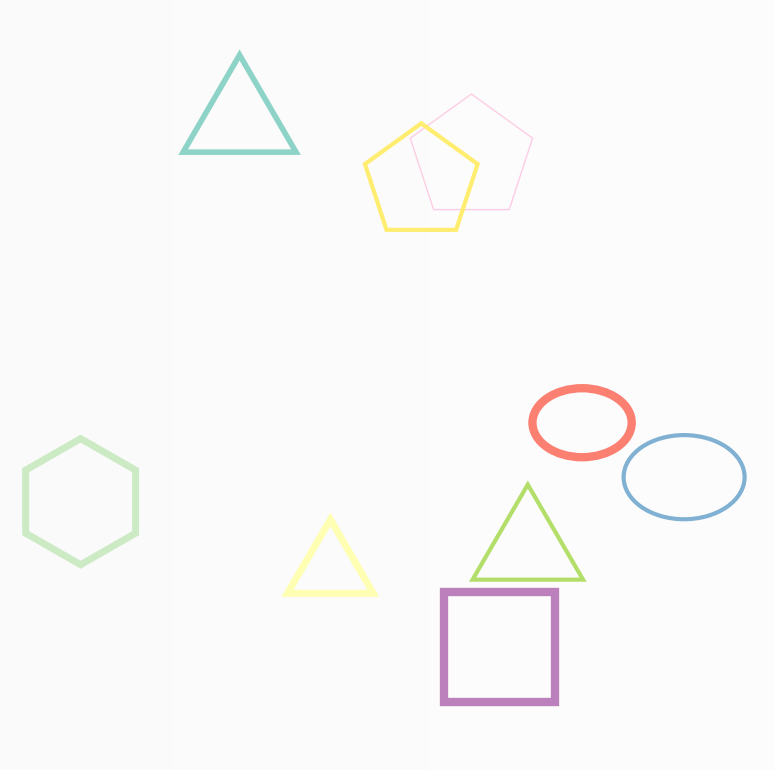[{"shape": "triangle", "thickness": 2, "radius": 0.42, "center": [0.309, 0.844]}, {"shape": "triangle", "thickness": 2.5, "radius": 0.32, "center": [0.426, 0.261]}, {"shape": "oval", "thickness": 3, "radius": 0.32, "center": [0.751, 0.451]}, {"shape": "oval", "thickness": 1.5, "radius": 0.39, "center": [0.883, 0.38]}, {"shape": "triangle", "thickness": 1.5, "radius": 0.41, "center": [0.681, 0.288]}, {"shape": "pentagon", "thickness": 0.5, "radius": 0.41, "center": [0.608, 0.795]}, {"shape": "square", "thickness": 3, "radius": 0.36, "center": [0.645, 0.159]}, {"shape": "hexagon", "thickness": 2.5, "radius": 0.41, "center": [0.104, 0.348]}, {"shape": "pentagon", "thickness": 1.5, "radius": 0.38, "center": [0.544, 0.763]}]